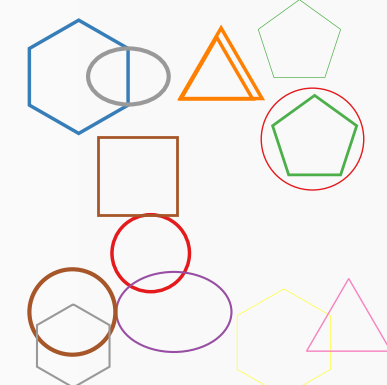[{"shape": "circle", "thickness": 2.5, "radius": 0.5, "center": [0.389, 0.342]}, {"shape": "circle", "thickness": 1, "radius": 0.66, "center": [0.806, 0.639]}, {"shape": "hexagon", "thickness": 2.5, "radius": 0.74, "center": [0.203, 0.801]}, {"shape": "pentagon", "thickness": 2, "radius": 0.57, "center": [0.812, 0.638]}, {"shape": "pentagon", "thickness": 0.5, "radius": 0.56, "center": [0.773, 0.889]}, {"shape": "oval", "thickness": 1.5, "radius": 0.74, "center": [0.449, 0.19]}, {"shape": "triangle", "thickness": 2.5, "radius": 0.61, "center": [0.571, 0.805]}, {"shape": "triangle", "thickness": 2.5, "radius": 0.53, "center": [0.559, 0.796]}, {"shape": "hexagon", "thickness": 0.5, "radius": 0.7, "center": [0.733, 0.11]}, {"shape": "square", "thickness": 2, "radius": 0.51, "center": [0.356, 0.543]}, {"shape": "circle", "thickness": 3, "radius": 0.55, "center": [0.187, 0.19]}, {"shape": "triangle", "thickness": 1, "radius": 0.63, "center": [0.9, 0.151]}, {"shape": "hexagon", "thickness": 1.5, "radius": 0.54, "center": [0.189, 0.102]}, {"shape": "oval", "thickness": 3, "radius": 0.52, "center": [0.331, 0.801]}]